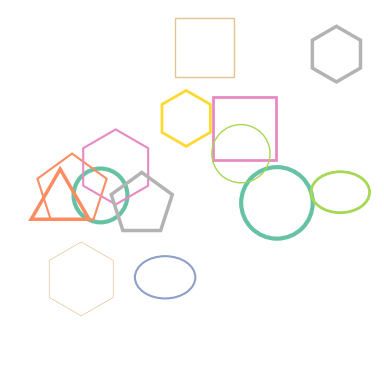[{"shape": "circle", "thickness": 3, "radius": 0.46, "center": [0.719, 0.473]}, {"shape": "circle", "thickness": 3, "radius": 0.35, "center": [0.261, 0.492]}, {"shape": "pentagon", "thickness": 1.5, "radius": 0.47, "center": [0.187, 0.507]}, {"shape": "triangle", "thickness": 2.5, "radius": 0.43, "center": [0.156, 0.474]}, {"shape": "oval", "thickness": 1.5, "radius": 0.39, "center": [0.429, 0.28]}, {"shape": "hexagon", "thickness": 1.5, "radius": 0.49, "center": [0.3, 0.566]}, {"shape": "square", "thickness": 2, "radius": 0.41, "center": [0.636, 0.666]}, {"shape": "circle", "thickness": 1, "radius": 0.38, "center": [0.626, 0.601]}, {"shape": "oval", "thickness": 2, "radius": 0.38, "center": [0.884, 0.501]}, {"shape": "hexagon", "thickness": 2, "radius": 0.36, "center": [0.484, 0.693]}, {"shape": "hexagon", "thickness": 0.5, "radius": 0.48, "center": [0.211, 0.276]}, {"shape": "square", "thickness": 1, "radius": 0.39, "center": [0.53, 0.876]}, {"shape": "hexagon", "thickness": 2.5, "radius": 0.36, "center": [0.874, 0.859]}, {"shape": "pentagon", "thickness": 2.5, "radius": 0.42, "center": [0.368, 0.469]}]